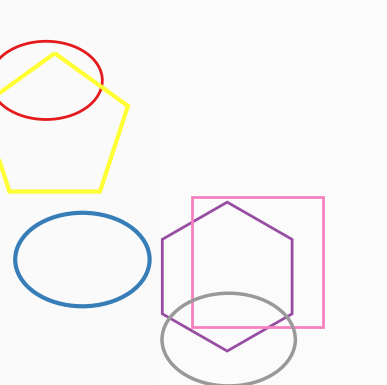[{"shape": "oval", "thickness": 2, "radius": 0.73, "center": [0.119, 0.791]}, {"shape": "oval", "thickness": 3, "radius": 0.87, "center": [0.213, 0.326]}, {"shape": "hexagon", "thickness": 2, "radius": 0.97, "center": [0.586, 0.282]}, {"shape": "pentagon", "thickness": 3, "radius": 0.99, "center": [0.141, 0.663]}, {"shape": "square", "thickness": 2, "radius": 0.85, "center": [0.664, 0.319]}, {"shape": "oval", "thickness": 2.5, "radius": 0.86, "center": [0.59, 0.118]}]